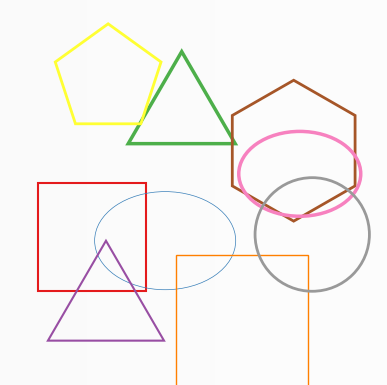[{"shape": "square", "thickness": 1.5, "radius": 0.7, "center": [0.238, 0.385]}, {"shape": "oval", "thickness": 0.5, "radius": 0.91, "center": [0.426, 0.375]}, {"shape": "triangle", "thickness": 2.5, "radius": 0.8, "center": [0.469, 0.707]}, {"shape": "triangle", "thickness": 1.5, "radius": 0.86, "center": [0.273, 0.202]}, {"shape": "square", "thickness": 1, "radius": 0.85, "center": [0.625, 0.167]}, {"shape": "pentagon", "thickness": 2, "radius": 0.72, "center": [0.279, 0.795]}, {"shape": "hexagon", "thickness": 2, "radius": 0.91, "center": [0.758, 0.609]}, {"shape": "oval", "thickness": 2.5, "radius": 0.79, "center": [0.774, 0.549]}, {"shape": "circle", "thickness": 2, "radius": 0.74, "center": [0.806, 0.391]}]